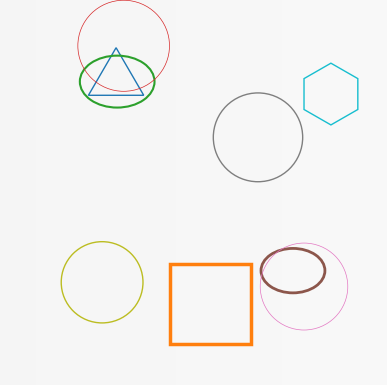[{"shape": "triangle", "thickness": 1, "radius": 0.41, "center": [0.3, 0.794]}, {"shape": "square", "thickness": 2.5, "radius": 0.52, "center": [0.544, 0.211]}, {"shape": "oval", "thickness": 1.5, "radius": 0.48, "center": [0.302, 0.788]}, {"shape": "circle", "thickness": 0.5, "radius": 0.59, "center": [0.319, 0.881]}, {"shape": "oval", "thickness": 2, "radius": 0.41, "center": [0.756, 0.297]}, {"shape": "circle", "thickness": 0.5, "radius": 0.56, "center": [0.785, 0.256]}, {"shape": "circle", "thickness": 1, "radius": 0.58, "center": [0.666, 0.643]}, {"shape": "circle", "thickness": 1, "radius": 0.53, "center": [0.263, 0.267]}, {"shape": "hexagon", "thickness": 1, "radius": 0.4, "center": [0.854, 0.756]}]